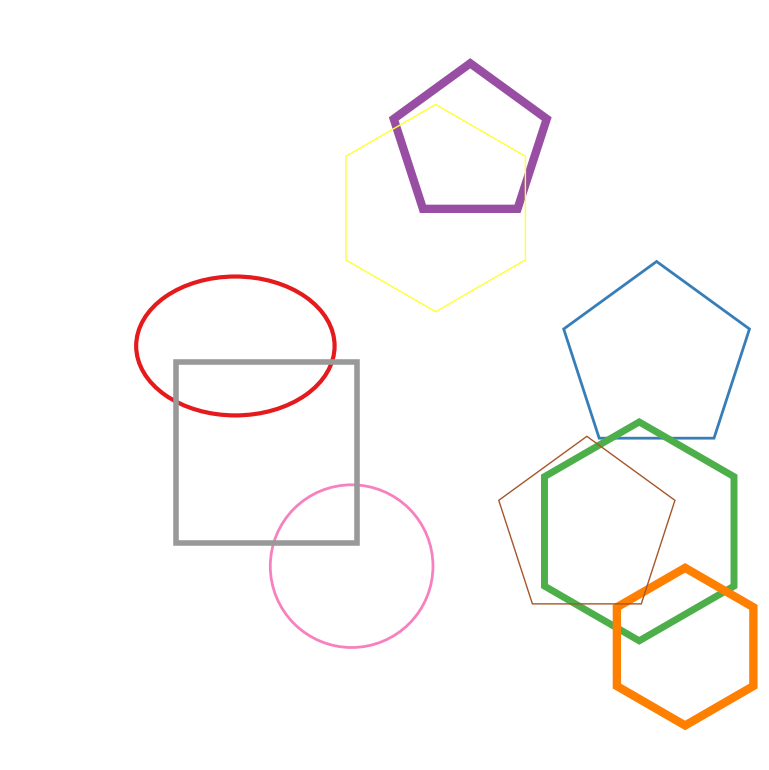[{"shape": "oval", "thickness": 1.5, "radius": 0.64, "center": [0.306, 0.551]}, {"shape": "pentagon", "thickness": 1, "radius": 0.63, "center": [0.853, 0.534]}, {"shape": "hexagon", "thickness": 2.5, "radius": 0.71, "center": [0.83, 0.31]}, {"shape": "pentagon", "thickness": 3, "radius": 0.52, "center": [0.611, 0.813]}, {"shape": "hexagon", "thickness": 3, "radius": 0.51, "center": [0.89, 0.16]}, {"shape": "hexagon", "thickness": 0.5, "radius": 0.67, "center": [0.566, 0.73]}, {"shape": "pentagon", "thickness": 0.5, "radius": 0.6, "center": [0.762, 0.313]}, {"shape": "circle", "thickness": 1, "radius": 0.53, "center": [0.457, 0.265]}, {"shape": "square", "thickness": 2, "radius": 0.59, "center": [0.346, 0.412]}]